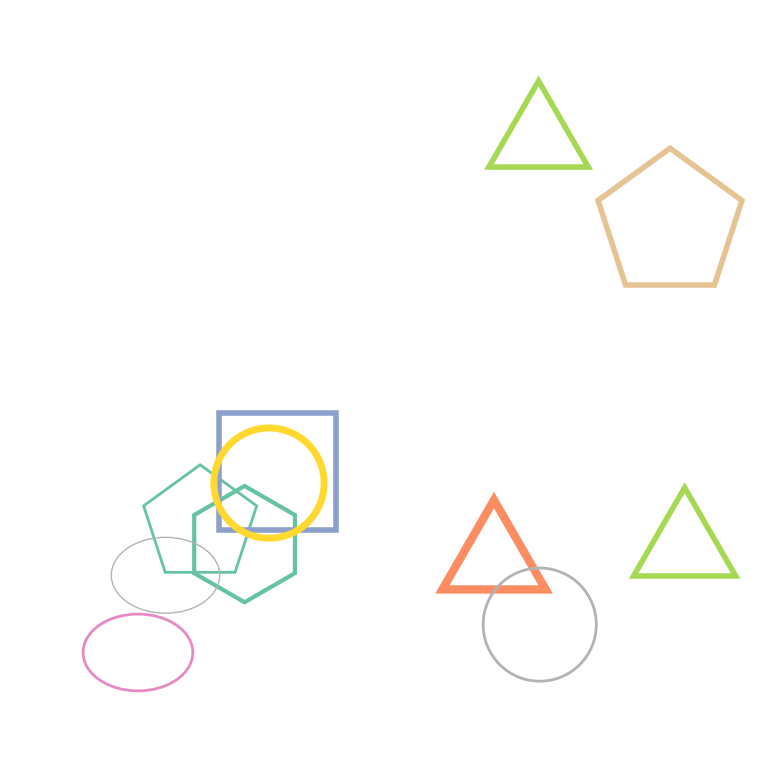[{"shape": "pentagon", "thickness": 1, "radius": 0.39, "center": [0.26, 0.319]}, {"shape": "hexagon", "thickness": 1.5, "radius": 0.38, "center": [0.318, 0.293]}, {"shape": "triangle", "thickness": 3, "radius": 0.39, "center": [0.642, 0.273]}, {"shape": "square", "thickness": 2, "radius": 0.38, "center": [0.361, 0.388]}, {"shape": "oval", "thickness": 1, "radius": 0.36, "center": [0.179, 0.153]}, {"shape": "triangle", "thickness": 2, "radius": 0.37, "center": [0.699, 0.82]}, {"shape": "triangle", "thickness": 2, "radius": 0.38, "center": [0.889, 0.29]}, {"shape": "circle", "thickness": 2.5, "radius": 0.36, "center": [0.349, 0.373]}, {"shape": "pentagon", "thickness": 2, "radius": 0.49, "center": [0.87, 0.709]}, {"shape": "oval", "thickness": 0.5, "radius": 0.35, "center": [0.215, 0.253]}, {"shape": "circle", "thickness": 1, "radius": 0.37, "center": [0.701, 0.189]}]